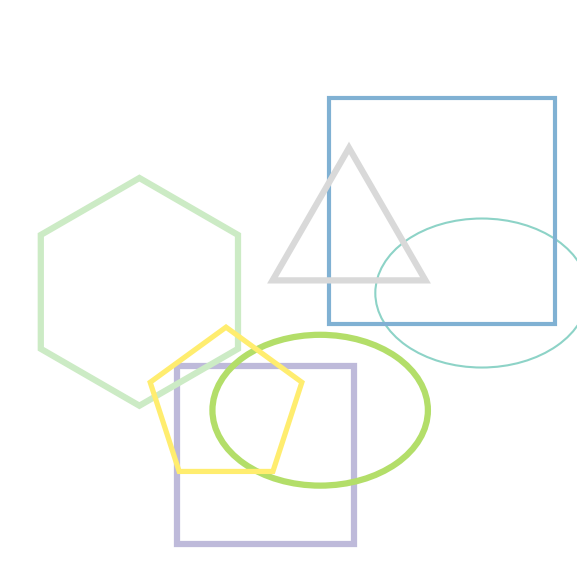[{"shape": "oval", "thickness": 1, "radius": 0.92, "center": [0.834, 0.492]}, {"shape": "square", "thickness": 3, "radius": 0.77, "center": [0.46, 0.211]}, {"shape": "square", "thickness": 2, "radius": 0.98, "center": [0.765, 0.634]}, {"shape": "oval", "thickness": 3, "radius": 0.93, "center": [0.554, 0.289]}, {"shape": "triangle", "thickness": 3, "radius": 0.76, "center": [0.604, 0.59]}, {"shape": "hexagon", "thickness": 3, "radius": 0.99, "center": [0.241, 0.494]}, {"shape": "pentagon", "thickness": 2.5, "radius": 0.69, "center": [0.391, 0.295]}]